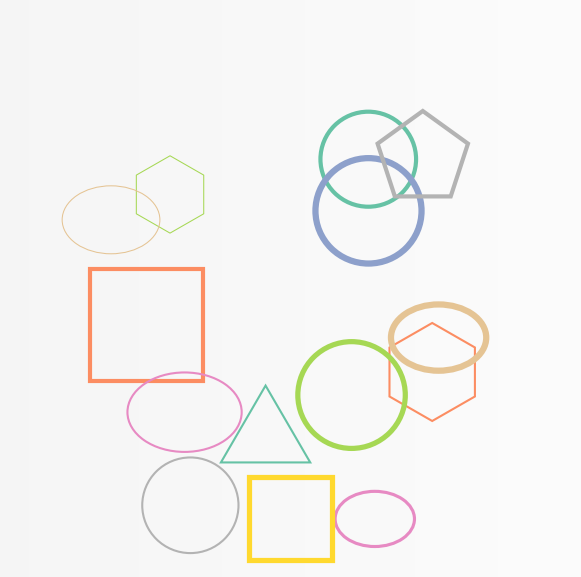[{"shape": "triangle", "thickness": 1, "radius": 0.44, "center": [0.457, 0.243]}, {"shape": "circle", "thickness": 2, "radius": 0.41, "center": [0.634, 0.723]}, {"shape": "square", "thickness": 2, "radius": 0.49, "center": [0.252, 0.436]}, {"shape": "hexagon", "thickness": 1, "radius": 0.42, "center": [0.744, 0.355]}, {"shape": "circle", "thickness": 3, "radius": 0.46, "center": [0.634, 0.634]}, {"shape": "oval", "thickness": 1.5, "radius": 0.34, "center": [0.645, 0.101]}, {"shape": "oval", "thickness": 1, "radius": 0.49, "center": [0.318, 0.285]}, {"shape": "hexagon", "thickness": 0.5, "radius": 0.33, "center": [0.293, 0.662]}, {"shape": "circle", "thickness": 2.5, "radius": 0.46, "center": [0.605, 0.315]}, {"shape": "square", "thickness": 2.5, "radius": 0.36, "center": [0.5, 0.102]}, {"shape": "oval", "thickness": 3, "radius": 0.41, "center": [0.755, 0.415]}, {"shape": "oval", "thickness": 0.5, "radius": 0.42, "center": [0.191, 0.619]}, {"shape": "pentagon", "thickness": 2, "radius": 0.41, "center": [0.727, 0.725]}, {"shape": "circle", "thickness": 1, "radius": 0.41, "center": [0.328, 0.124]}]